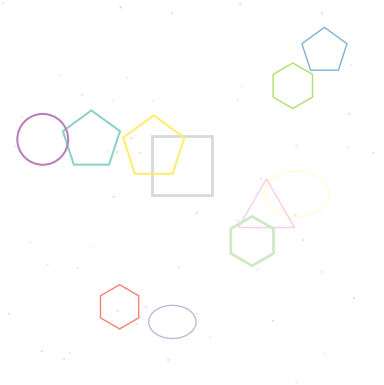[{"shape": "pentagon", "thickness": 1.5, "radius": 0.39, "center": [0.237, 0.635]}, {"shape": "oval", "thickness": 0.5, "radius": 0.42, "center": [0.77, 0.496]}, {"shape": "oval", "thickness": 1, "radius": 0.31, "center": [0.448, 0.164]}, {"shape": "hexagon", "thickness": 1, "radius": 0.29, "center": [0.311, 0.203]}, {"shape": "pentagon", "thickness": 1, "radius": 0.31, "center": [0.843, 0.867]}, {"shape": "hexagon", "thickness": 1, "radius": 0.3, "center": [0.761, 0.777]}, {"shape": "triangle", "thickness": 1, "radius": 0.42, "center": [0.692, 0.451]}, {"shape": "square", "thickness": 2, "radius": 0.39, "center": [0.473, 0.57]}, {"shape": "circle", "thickness": 1.5, "radius": 0.33, "center": [0.111, 0.638]}, {"shape": "hexagon", "thickness": 2, "radius": 0.32, "center": [0.655, 0.374]}, {"shape": "pentagon", "thickness": 1.5, "radius": 0.42, "center": [0.399, 0.616]}]